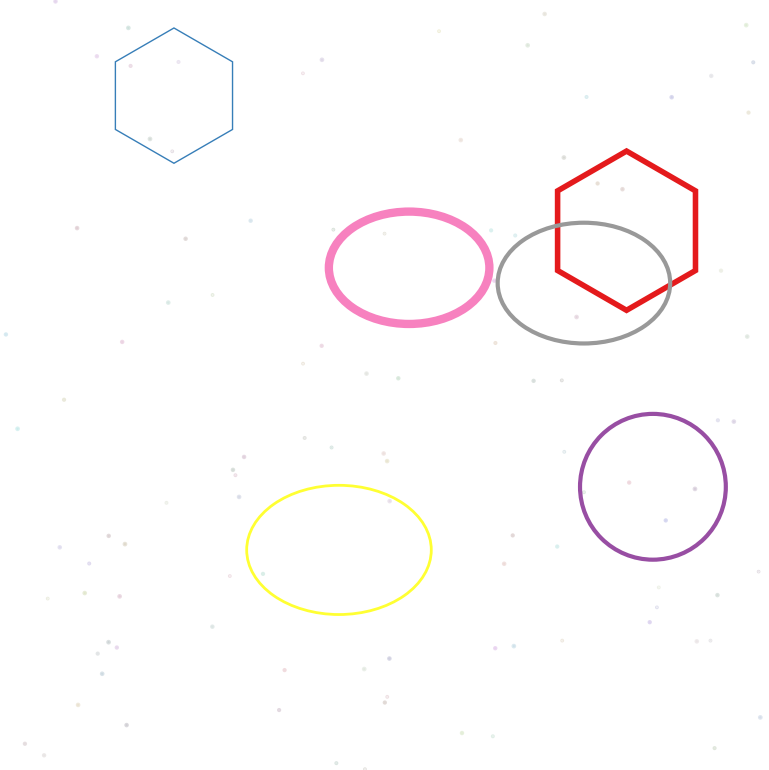[{"shape": "hexagon", "thickness": 2, "radius": 0.52, "center": [0.814, 0.7]}, {"shape": "hexagon", "thickness": 0.5, "radius": 0.44, "center": [0.226, 0.876]}, {"shape": "circle", "thickness": 1.5, "radius": 0.47, "center": [0.848, 0.368]}, {"shape": "oval", "thickness": 1, "radius": 0.6, "center": [0.44, 0.286]}, {"shape": "oval", "thickness": 3, "radius": 0.52, "center": [0.531, 0.652]}, {"shape": "oval", "thickness": 1.5, "radius": 0.56, "center": [0.758, 0.632]}]